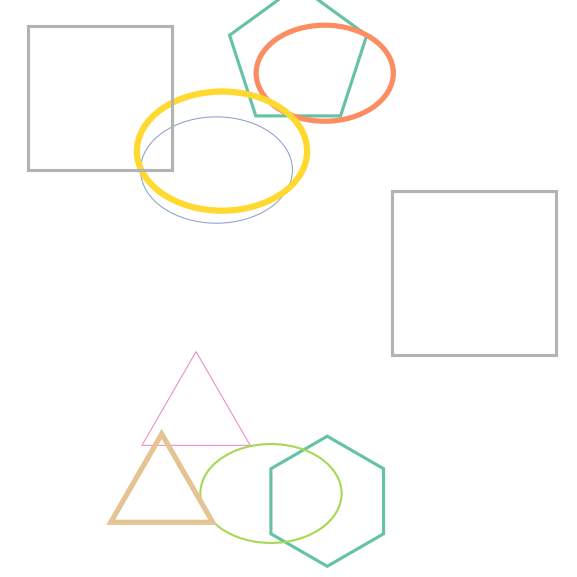[{"shape": "pentagon", "thickness": 1.5, "radius": 0.62, "center": [0.516, 0.899]}, {"shape": "hexagon", "thickness": 1.5, "radius": 0.56, "center": [0.567, 0.131]}, {"shape": "oval", "thickness": 2.5, "radius": 0.59, "center": [0.562, 0.872]}, {"shape": "oval", "thickness": 0.5, "radius": 0.66, "center": [0.375, 0.705]}, {"shape": "triangle", "thickness": 0.5, "radius": 0.54, "center": [0.34, 0.282]}, {"shape": "oval", "thickness": 1, "radius": 0.61, "center": [0.469, 0.145]}, {"shape": "oval", "thickness": 3, "radius": 0.74, "center": [0.384, 0.737]}, {"shape": "triangle", "thickness": 2.5, "radius": 0.51, "center": [0.28, 0.146]}, {"shape": "square", "thickness": 1.5, "radius": 0.71, "center": [0.821, 0.526]}, {"shape": "square", "thickness": 1.5, "radius": 0.62, "center": [0.173, 0.829]}]